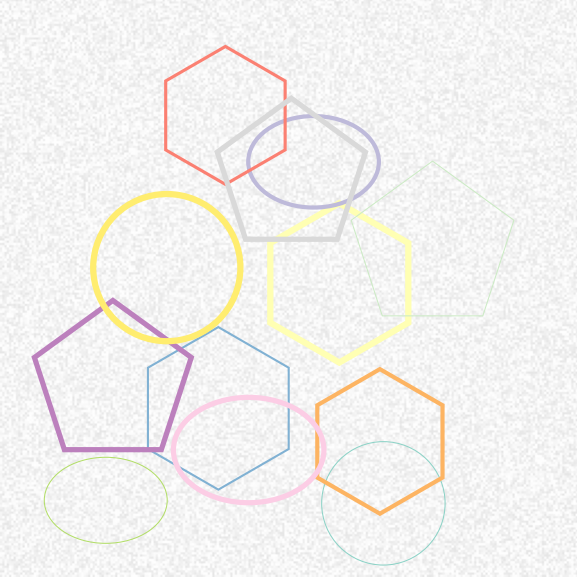[{"shape": "circle", "thickness": 0.5, "radius": 0.53, "center": [0.664, 0.128]}, {"shape": "hexagon", "thickness": 3, "radius": 0.69, "center": [0.588, 0.509]}, {"shape": "oval", "thickness": 2, "radius": 0.57, "center": [0.543, 0.719]}, {"shape": "hexagon", "thickness": 1.5, "radius": 0.6, "center": [0.39, 0.799]}, {"shape": "hexagon", "thickness": 1, "radius": 0.7, "center": [0.378, 0.292]}, {"shape": "hexagon", "thickness": 2, "radius": 0.63, "center": [0.658, 0.235]}, {"shape": "oval", "thickness": 0.5, "radius": 0.53, "center": [0.183, 0.133]}, {"shape": "oval", "thickness": 2.5, "radius": 0.65, "center": [0.431, 0.22]}, {"shape": "pentagon", "thickness": 2.5, "radius": 0.67, "center": [0.505, 0.694]}, {"shape": "pentagon", "thickness": 2.5, "radius": 0.71, "center": [0.195, 0.336]}, {"shape": "pentagon", "thickness": 0.5, "radius": 0.74, "center": [0.749, 0.572]}, {"shape": "circle", "thickness": 3, "radius": 0.64, "center": [0.289, 0.536]}]